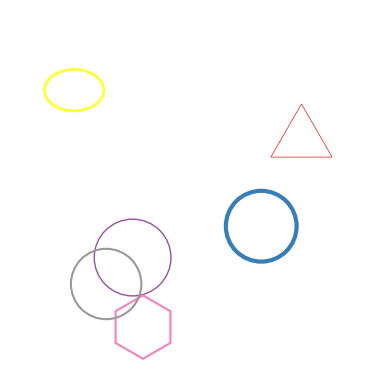[{"shape": "triangle", "thickness": 0.5, "radius": 0.46, "center": [0.783, 0.638]}, {"shape": "circle", "thickness": 3, "radius": 0.46, "center": [0.679, 0.412]}, {"shape": "circle", "thickness": 1, "radius": 0.5, "center": [0.344, 0.331]}, {"shape": "oval", "thickness": 2, "radius": 0.38, "center": [0.193, 0.766]}, {"shape": "hexagon", "thickness": 1.5, "radius": 0.41, "center": [0.371, 0.15]}, {"shape": "circle", "thickness": 1.5, "radius": 0.46, "center": [0.276, 0.262]}]